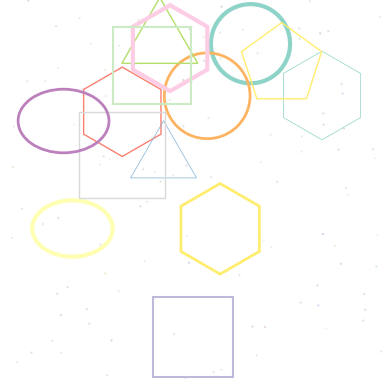[{"shape": "hexagon", "thickness": 0.5, "radius": 0.58, "center": [0.836, 0.752]}, {"shape": "circle", "thickness": 3, "radius": 0.51, "center": [0.651, 0.886]}, {"shape": "oval", "thickness": 3, "radius": 0.52, "center": [0.188, 0.406]}, {"shape": "square", "thickness": 1.5, "radius": 0.52, "center": [0.502, 0.124]}, {"shape": "hexagon", "thickness": 1, "radius": 0.58, "center": [0.318, 0.71]}, {"shape": "triangle", "thickness": 0.5, "radius": 0.49, "center": [0.425, 0.587]}, {"shape": "circle", "thickness": 2, "radius": 0.56, "center": [0.538, 0.751]}, {"shape": "triangle", "thickness": 1, "radius": 0.57, "center": [0.415, 0.892]}, {"shape": "hexagon", "thickness": 3, "radius": 0.56, "center": [0.442, 0.875]}, {"shape": "square", "thickness": 1, "radius": 0.56, "center": [0.316, 0.597]}, {"shape": "oval", "thickness": 2, "radius": 0.59, "center": [0.165, 0.686]}, {"shape": "square", "thickness": 1.5, "radius": 0.51, "center": [0.396, 0.83]}, {"shape": "hexagon", "thickness": 2, "radius": 0.59, "center": [0.572, 0.406]}, {"shape": "pentagon", "thickness": 1, "radius": 0.55, "center": [0.732, 0.832]}]